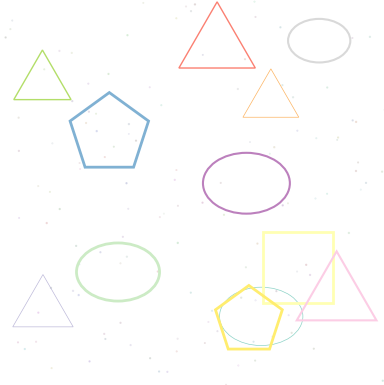[{"shape": "oval", "thickness": 0.5, "radius": 0.54, "center": [0.678, 0.178]}, {"shape": "square", "thickness": 2, "radius": 0.46, "center": [0.774, 0.304]}, {"shape": "triangle", "thickness": 0.5, "radius": 0.45, "center": [0.112, 0.196]}, {"shape": "triangle", "thickness": 1, "radius": 0.57, "center": [0.564, 0.881]}, {"shape": "pentagon", "thickness": 2, "radius": 0.54, "center": [0.284, 0.652]}, {"shape": "triangle", "thickness": 0.5, "radius": 0.42, "center": [0.704, 0.737]}, {"shape": "triangle", "thickness": 1, "radius": 0.43, "center": [0.11, 0.784]}, {"shape": "triangle", "thickness": 1.5, "radius": 0.6, "center": [0.874, 0.228]}, {"shape": "oval", "thickness": 1.5, "radius": 0.4, "center": [0.829, 0.894]}, {"shape": "oval", "thickness": 1.5, "radius": 0.56, "center": [0.64, 0.524]}, {"shape": "oval", "thickness": 2, "radius": 0.54, "center": [0.307, 0.293]}, {"shape": "pentagon", "thickness": 2, "radius": 0.46, "center": [0.646, 0.167]}]